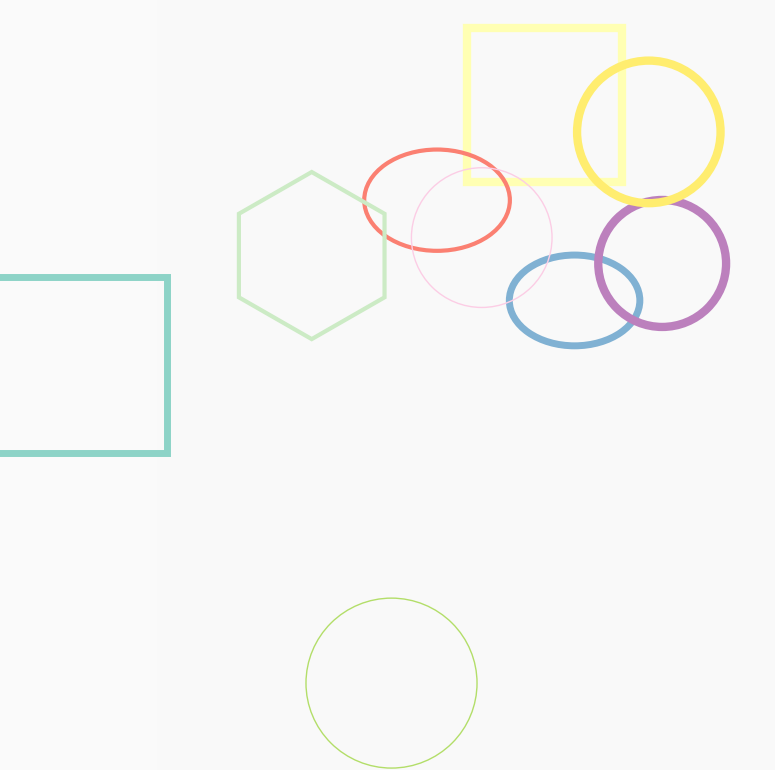[{"shape": "square", "thickness": 2.5, "radius": 0.57, "center": [0.101, 0.526]}, {"shape": "square", "thickness": 3, "radius": 0.5, "center": [0.703, 0.864]}, {"shape": "oval", "thickness": 1.5, "radius": 0.47, "center": [0.564, 0.74]}, {"shape": "oval", "thickness": 2.5, "radius": 0.42, "center": [0.741, 0.61]}, {"shape": "circle", "thickness": 0.5, "radius": 0.55, "center": [0.505, 0.113]}, {"shape": "circle", "thickness": 0.5, "radius": 0.45, "center": [0.622, 0.691]}, {"shape": "circle", "thickness": 3, "radius": 0.41, "center": [0.854, 0.658]}, {"shape": "hexagon", "thickness": 1.5, "radius": 0.54, "center": [0.402, 0.668]}, {"shape": "circle", "thickness": 3, "radius": 0.46, "center": [0.837, 0.829]}]